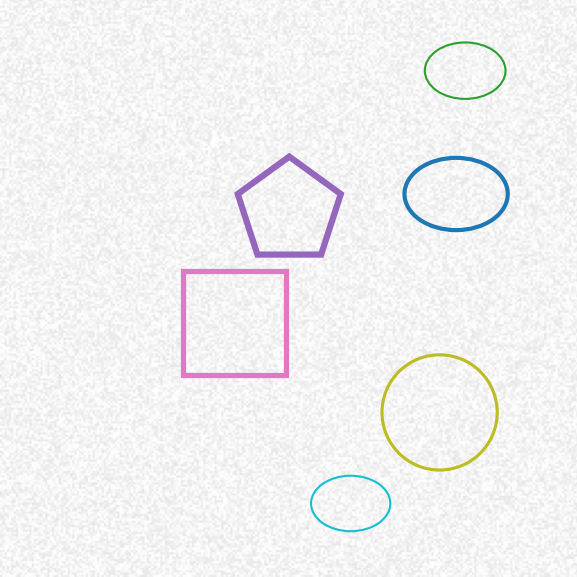[{"shape": "oval", "thickness": 2, "radius": 0.45, "center": [0.79, 0.663]}, {"shape": "oval", "thickness": 1, "radius": 0.35, "center": [0.806, 0.877]}, {"shape": "pentagon", "thickness": 3, "radius": 0.47, "center": [0.501, 0.634]}, {"shape": "square", "thickness": 2.5, "radius": 0.45, "center": [0.406, 0.44]}, {"shape": "circle", "thickness": 1.5, "radius": 0.5, "center": [0.761, 0.285]}, {"shape": "oval", "thickness": 1, "radius": 0.34, "center": [0.607, 0.127]}]